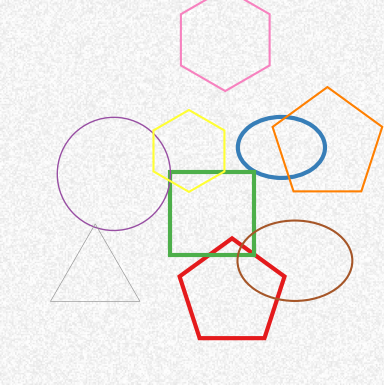[{"shape": "pentagon", "thickness": 3, "radius": 0.72, "center": [0.603, 0.238]}, {"shape": "oval", "thickness": 3, "radius": 0.57, "center": [0.731, 0.617]}, {"shape": "square", "thickness": 3, "radius": 0.54, "center": [0.551, 0.445]}, {"shape": "circle", "thickness": 1, "radius": 0.73, "center": [0.296, 0.548]}, {"shape": "pentagon", "thickness": 1.5, "radius": 0.75, "center": [0.85, 0.624]}, {"shape": "hexagon", "thickness": 1.5, "radius": 0.53, "center": [0.491, 0.608]}, {"shape": "oval", "thickness": 1.5, "radius": 0.75, "center": [0.766, 0.323]}, {"shape": "hexagon", "thickness": 1.5, "radius": 0.67, "center": [0.585, 0.897]}, {"shape": "triangle", "thickness": 0.5, "radius": 0.67, "center": [0.247, 0.284]}]